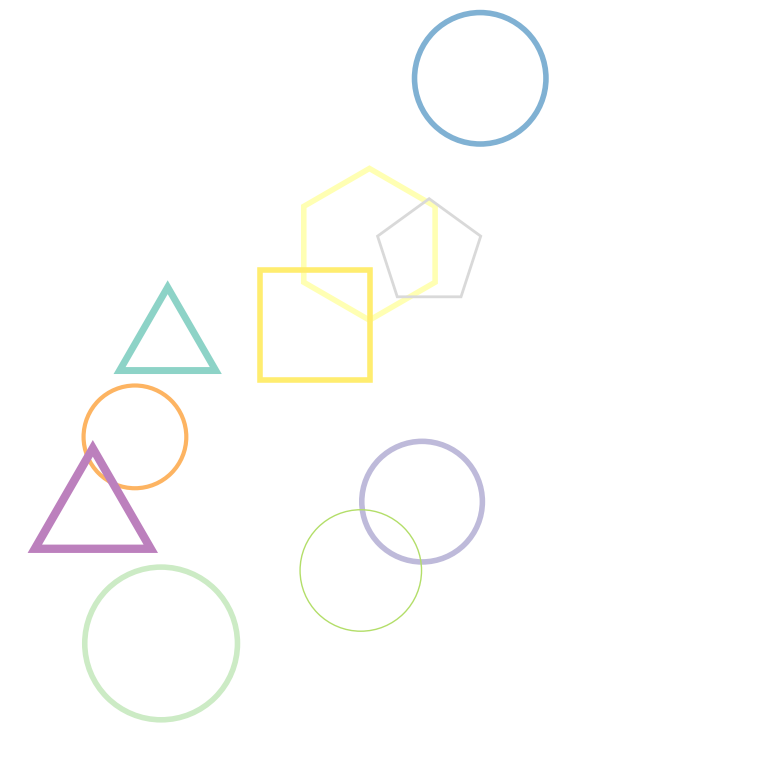[{"shape": "triangle", "thickness": 2.5, "radius": 0.36, "center": [0.218, 0.555]}, {"shape": "hexagon", "thickness": 2, "radius": 0.49, "center": [0.48, 0.683]}, {"shape": "circle", "thickness": 2, "radius": 0.39, "center": [0.548, 0.349]}, {"shape": "circle", "thickness": 2, "radius": 0.43, "center": [0.624, 0.898]}, {"shape": "circle", "thickness": 1.5, "radius": 0.33, "center": [0.175, 0.433]}, {"shape": "circle", "thickness": 0.5, "radius": 0.39, "center": [0.469, 0.259]}, {"shape": "pentagon", "thickness": 1, "radius": 0.35, "center": [0.557, 0.672]}, {"shape": "triangle", "thickness": 3, "radius": 0.43, "center": [0.121, 0.331]}, {"shape": "circle", "thickness": 2, "radius": 0.5, "center": [0.209, 0.164]}, {"shape": "square", "thickness": 2, "radius": 0.36, "center": [0.409, 0.578]}]